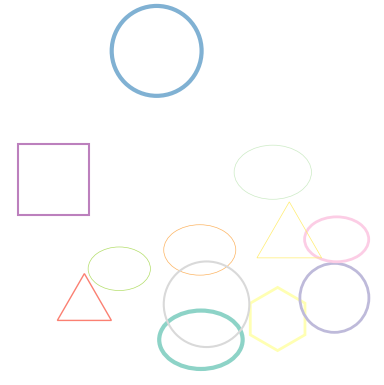[{"shape": "oval", "thickness": 3, "radius": 0.54, "center": [0.522, 0.117]}, {"shape": "hexagon", "thickness": 2, "radius": 0.41, "center": [0.721, 0.171]}, {"shape": "circle", "thickness": 2, "radius": 0.45, "center": [0.869, 0.226]}, {"shape": "triangle", "thickness": 1, "radius": 0.41, "center": [0.219, 0.208]}, {"shape": "circle", "thickness": 3, "radius": 0.58, "center": [0.407, 0.868]}, {"shape": "oval", "thickness": 0.5, "radius": 0.47, "center": [0.519, 0.351]}, {"shape": "oval", "thickness": 0.5, "radius": 0.4, "center": [0.31, 0.302]}, {"shape": "oval", "thickness": 2, "radius": 0.42, "center": [0.874, 0.378]}, {"shape": "circle", "thickness": 1.5, "radius": 0.56, "center": [0.536, 0.21]}, {"shape": "square", "thickness": 1.5, "radius": 0.46, "center": [0.14, 0.534]}, {"shape": "oval", "thickness": 0.5, "radius": 0.5, "center": [0.709, 0.553]}, {"shape": "triangle", "thickness": 0.5, "radius": 0.49, "center": [0.751, 0.379]}]